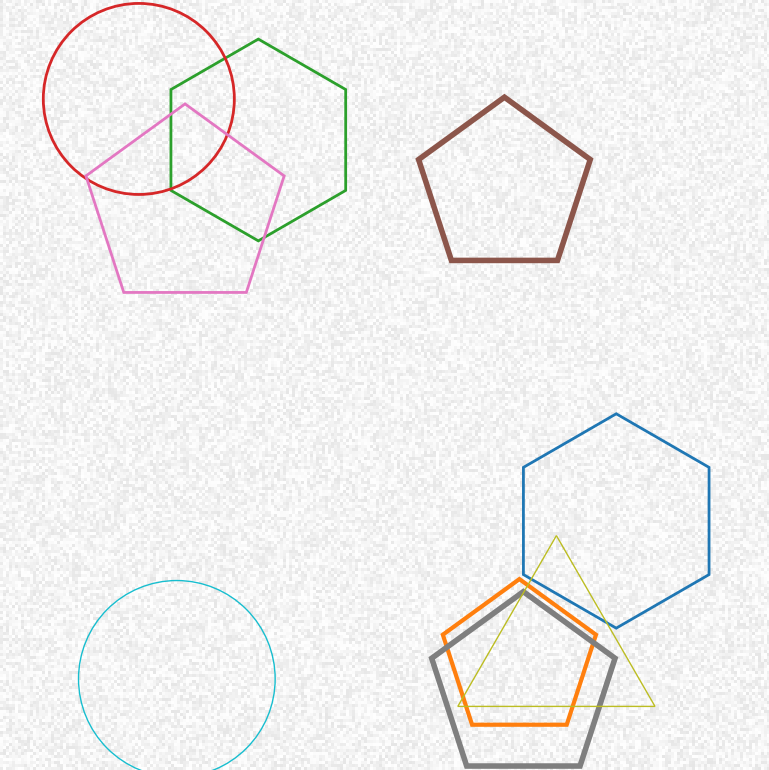[{"shape": "hexagon", "thickness": 1, "radius": 0.7, "center": [0.8, 0.323]}, {"shape": "pentagon", "thickness": 1.5, "radius": 0.52, "center": [0.675, 0.143]}, {"shape": "hexagon", "thickness": 1, "radius": 0.66, "center": [0.335, 0.818]}, {"shape": "circle", "thickness": 1, "radius": 0.62, "center": [0.18, 0.872]}, {"shape": "pentagon", "thickness": 2, "radius": 0.59, "center": [0.655, 0.757]}, {"shape": "pentagon", "thickness": 1, "radius": 0.68, "center": [0.24, 0.73]}, {"shape": "pentagon", "thickness": 2, "radius": 0.63, "center": [0.68, 0.106]}, {"shape": "triangle", "thickness": 0.5, "radius": 0.74, "center": [0.723, 0.157]}, {"shape": "circle", "thickness": 0.5, "radius": 0.64, "center": [0.23, 0.118]}]